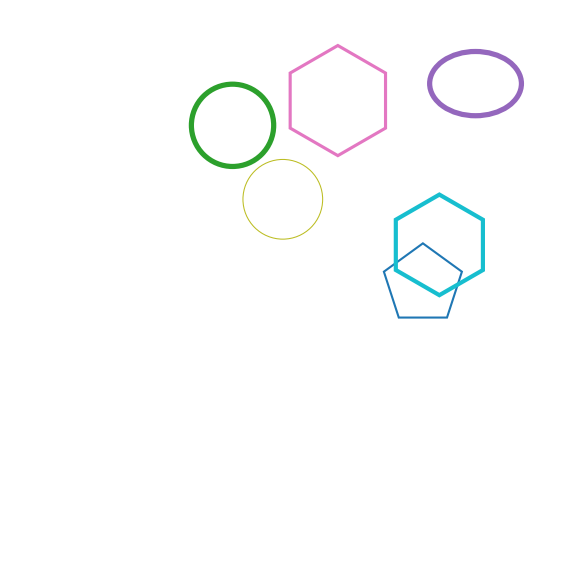[{"shape": "pentagon", "thickness": 1, "radius": 0.36, "center": [0.732, 0.507]}, {"shape": "circle", "thickness": 2.5, "radius": 0.36, "center": [0.403, 0.782]}, {"shape": "oval", "thickness": 2.5, "radius": 0.4, "center": [0.823, 0.854]}, {"shape": "hexagon", "thickness": 1.5, "radius": 0.48, "center": [0.585, 0.825]}, {"shape": "circle", "thickness": 0.5, "radius": 0.35, "center": [0.49, 0.654]}, {"shape": "hexagon", "thickness": 2, "radius": 0.44, "center": [0.761, 0.575]}]